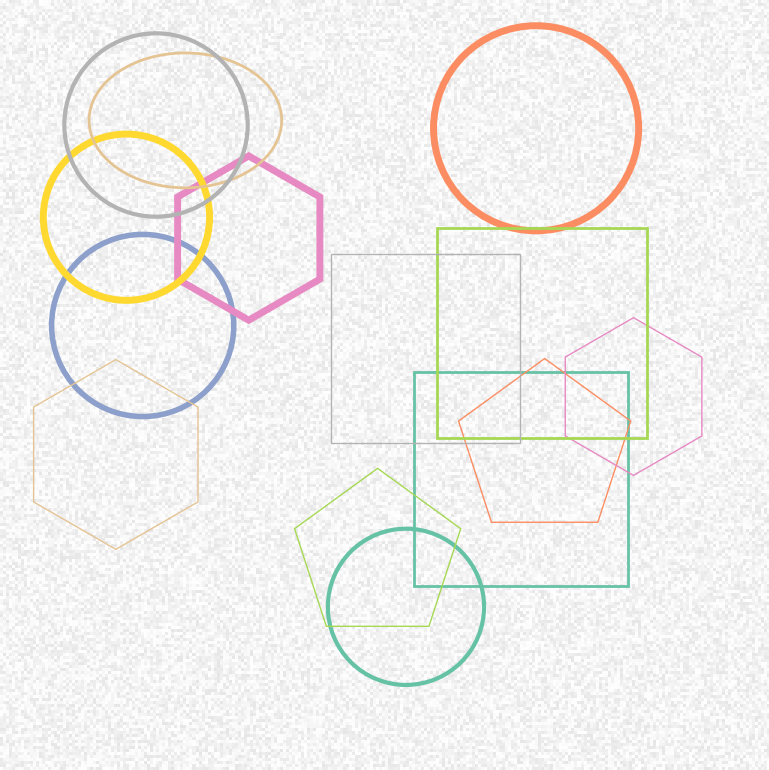[{"shape": "square", "thickness": 1, "radius": 0.69, "center": [0.677, 0.378]}, {"shape": "circle", "thickness": 1.5, "radius": 0.51, "center": [0.527, 0.212]}, {"shape": "circle", "thickness": 2.5, "radius": 0.67, "center": [0.696, 0.833]}, {"shape": "pentagon", "thickness": 0.5, "radius": 0.59, "center": [0.707, 0.417]}, {"shape": "circle", "thickness": 2, "radius": 0.59, "center": [0.185, 0.577]}, {"shape": "hexagon", "thickness": 0.5, "radius": 0.51, "center": [0.823, 0.485]}, {"shape": "hexagon", "thickness": 2.5, "radius": 0.53, "center": [0.323, 0.691]}, {"shape": "square", "thickness": 1, "radius": 0.68, "center": [0.704, 0.568]}, {"shape": "pentagon", "thickness": 0.5, "radius": 0.57, "center": [0.49, 0.278]}, {"shape": "circle", "thickness": 2.5, "radius": 0.54, "center": [0.164, 0.718]}, {"shape": "oval", "thickness": 1, "radius": 0.63, "center": [0.241, 0.844]}, {"shape": "hexagon", "thickness": 0.5, "radius": 0.62, "center": [0.15, 0.41]}, {"shape": "square", "thickness": 0.5, "radius": 0.61, "center": [0.553, 0.547]}, {"shape": "circle", "thickness": 1.5, "radius": 0.6, "center": [0.203, 0.838]}]